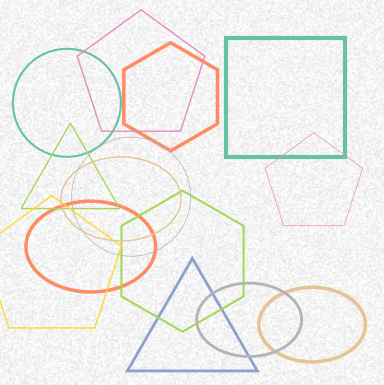[{"shape": "square", "thickness": 3, "radius": 0.77, "center": [0.741, 0.747]}, {"shape": "circle", "thickness": 1.5, "radius": 0.7, "center": [0.174, 0.733]}, {"shape": "hexagon", "thickness": 2.5, "radius": 0.7, "center": [0.443, 0.749]}, {"shape": "oval", "thickness": 2.5, "radius": 0.84, "center": [0.236, 0.36]}, {"shape": "triangle", "thickness": 2, "radius": 0.97, "center": [0.5, 0.134]}, {"shape": "pentagon", "thickness": 0.5, "radius": 0.67, "center": [0.815, 0.522]}, {"shape": "pentagon", "thickness": 1, "radius": 0.87, "center": [0.366, 0.8]}, {"shape": "triangle", "thickness": 1, "radius": 0.74, "center": [0.183, 0.532]}, {"shape": "hexagon", "thickness": 1.5, "radius": 0.92, "center": [0.474, 0.322]}, {"shape": "pentagon", "thickness": 1, "radius": 0.95, "center": [0.135, 0.302]}, {"shape": "oval", "thickness": 2.5, "radius": 0.69, "center": [0.811, 0.157]}, {"shape": "oval", "thickness": 1, "radius": 0.78, "center": [0.314, 0.483]}, {"shape": "oval", "thickness": 2, "radius": 0.68, "center": [0.647, 0.169]}, {"shape": "circle", "thickness": 0.5, "radius": 0.77, "center": [0.341, 0.489]}]